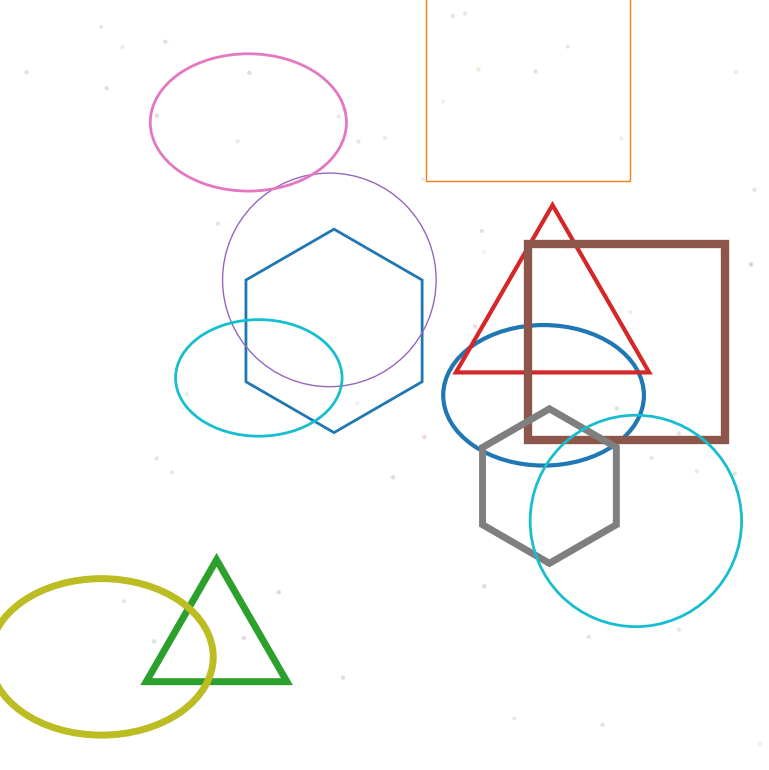[{"shape": "hexagon", "thickness": 1, "radius": 0.66, "center": [0.434, 0.57]}, {"shape": "oval", "thickness": 1.5, "radius": 0.65, "center": [0.706, 0.487]}, {"shape": "square", "thickness": 0.5, "radius": 0.66, "center": [0.686, 0.898]}, {"shape": "triangle", "thickness": 2.5, "radius": 0.53, "center": [0.281, 0.167]}, {"shape": "triangle", "thickness": 1.5, "radius": 0.72, "center": [0.718, 0.589]}, {"shape": "circle", "thickness": 0.5, "radius": 0.69, "center": [0.428, 0.637]}, {"shape": "square", "thickness": 3, "radius": 0.64, "center": [0.813, 0.556]}, {"shape": "oval", "thickness": 1, "radius": 0.64, "center": [0.323, 0.841]}, {"shape": "hexagon", "thickness": 2.5, "radius": 0.5, "center": [0.714, 0.369]}, {"shape": "oval", "thickness": 2.5, "radius": 0.73, "center": [0.132, 0.147]}, {"shape": "oval", "thickness": 1, "radius": 0.54, "center": [0.336, 0.509]}, {"shape": "circle", "thickness": 1, "radius": 0.69, "center": [0.826, 0.323]}]